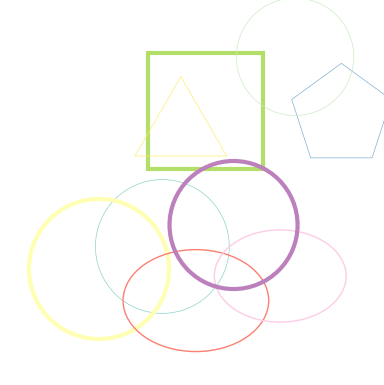[{"shape": "circle", "thickness": 0.5, "radius": 0.87, "center": [0.422, 0.36]}, {"shape": "circle", "thickness": 3, "radius": 0.91, "center": [0.257, 0.301]}, {"shape": "oval", "thickness": 1, "radius": 0.95, "center": [0.509, 0.219]}, {"shape": "pentagon", "thickness": 0.5, "radius": 0.68, "center": [0.887, 0.7]}, {"shape": "square", "thickness": 3, "radius": 0.75, "center": [0.535, 0.712]}, {"shape": "oval", "thickness": 1, "radius": 0.86, "center": [0.728, 0.283]}, {"shape": "circle", "thickness": 3, "radius": 0.83, "center": [0.607, 0.416]}, {"shape": "circle", "thickness": 0.5, "radius": 0.76, "center": [0.766, 0.853]}, {"shape": "triangle", "thickness": 0.5, "radius": 0.69, "center": [0.47, 0.664]}]